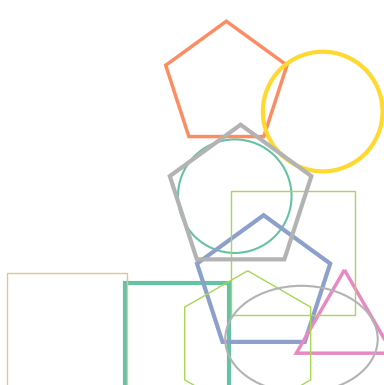[{"shape": "square", "thickness": 3, "radius": 0.68, "center": [0.46, 0.13]}, {"shape": "circle", "thickness": 1.5, "radius": 0.74, "center": [0.61, 0.49]}, {"shape": "pentagon", "thickness": 2.5, "radius": 0.83, "center": [0.588, 0.779]}, {"shape": "pentagon", "thickness": 3, "radius": 0.91, "center": [0.685, 0.259]}, {"shape": "triangle", "thickness": 2.5, "radius": 0.72, "center": [0.895, 0.155]}, {"shape": "hexagon", "thickness": 1, "radius": 0.94, "center": [0.643, 0.108]}, {"shape": "square", "thickness": 1, "radius": 0.81, "center": [0.761, 0.343]}, {"shape": "circle", "thickness": 3, "radius": 0.78, "center": [0.838, 0.71]}, {"shape": "square", "thickness": 1, "radius": 0.78, "center": [0.175, 0.137]}, {"shape": "oval", "thickness": 1.5, "radius": 0.99, "center": [0.783, 0.119]}, {"shape": "pentagon", "thickness": 3, "radius": 0.97, "center": [0.625, 0.483]}]